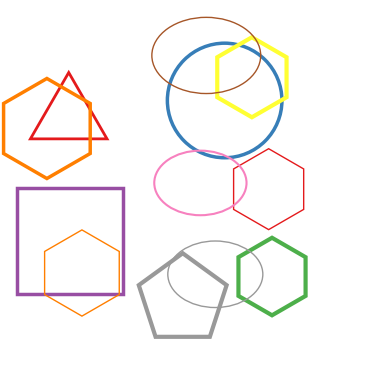[{"shape": "hexagon", "thickness": 1, "radius": 0.53, "center": [0.698, 0.509]}, {"shape": "triangle", "thickness": 2, "radius": 0.57, "center": [0.178, 0.697]}, {"shape": "circle", "thickness": 2.5, "radius": 0.74, "center": [0.584, 0.739]}, {"shape": "hexagon", "thickness": 3, "radius": 0.5, "center": [0.707, 0.282]}, {"shape": "square", "thickness": 2.5, "radius": 0.69, "center": [0.182, 0.374]}, {"shape": "hexagon", "thickness": 2.5, "radius": 0.65, "center": [0.122, 0.666]}, {"shape": "hexagon", "thickness": 1, "radius": 0.56, "center": [0.213, 0.291]}, {"shape": "hexagon", "thickness": 3, "radius": 0.52, "center": [0.654, 0.799]}, {"shape": "oval", "thickness": 1, "radius": 0.71, "center": [0.536, 0.856]}, {"shape": "oval", "thickness": 1.5, "radius": 0.6, "center": [0.521, 0.525]}, {"shape": "oval", "thickness": 1, "radius": 0.62, "center": [0.559, 0.288]}, {"shape": "pentagon", "thickness": 3, "radius": 0.6, "center": [0.475, 0.222]}]